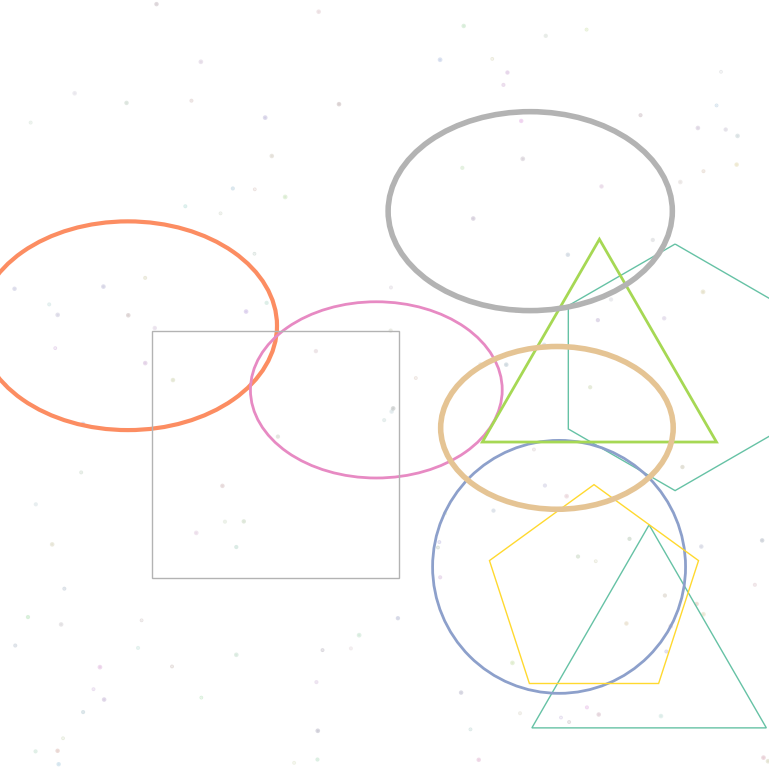[{"shape": "hexagon", "thickness": 0.5, "radius": 0.8, "center": [0.877, 0.523]}, {"shape": "triangle", "thickness": 0.5, "radius": 0.88, "center": [0.843, 0.143]}, {"shape": "oval", "thickness": 1.5, "radius": 0.97, "center": [0.166, 0.577]}, {"shape": "circle", "thickness": 1, "radius": 0.82, "center": [0.726, 0.264]}, {"shape": "oval", "thickness": 1, "radius": 0.82, "center": [0.489, 0.494]}, {"shape": "triangle", "thickness": 1, "radius": 0.88, "center": [0.778, 0.514]}, {"shape": "pentagon", "thickness": 0.5, "radius": 0.71, "center": [0.771, 0.228]}, {"shape": "oval", "thickness": 2, "radius": 0.75, "center": [0.723, 0.444]}, {"shape": "oval", "thickness": 2, "radius": 0.92, "center": [0.689, 0.726]}, {"shape": "square", "thickness": 0.5, "radius": 0.8, "center": [0.358, 0.409]}]